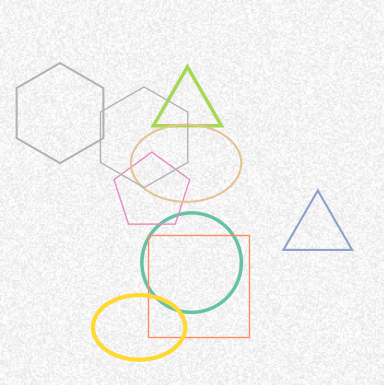[{"shape": "circle", "thickness": 2.5, "radius": 0.65, "center": [0.498, 0.318]}, {"shape": "square", "thickness": 1, "radius": 0.66, "center": [0.516, 0.257]}, {"shape": "triangle", "thickness": 1.5, "radius": 0.51, "center": [0.825, 0.402]}, {"shape": "pentagon", "thickness": 1, "radius": 0.52, "center": [0.395, 0.502]}, {"shape": "triangle", "thickness": 2.5, "radius": 0.51, "center": [0.487, 0.724]}, {"shape": "oval", "thickness": 3, "radius": 0.6, "center": [0.361, 0.15]}, {"shape": "oval", "thickness": 1.5, "radius": 0.72, "center": [0.483, 0.576]}, {"shape": "hexagon", "thickness": 1, "radius": 0.65, "center": [0.374, 0.643]}, {"shape": "hexagon", "thickness": 1.5, "radius": 0.65, "center": [0.156, 0.706]}]